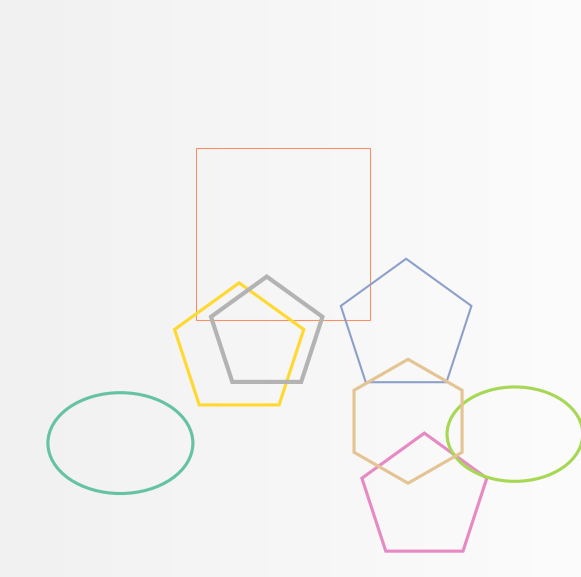[{"shape": "oval", "thickness": 1.5, "radius": 0.62, "center": [0.207, 0.232]}, {"shape": "square", "thickness": 0.5, "radius": 0.75, "center": [0.487, 0.594]}, {"shape": "pentagon", "thickness": 1, "radius": 0.59, "center": [0.699, 0.433]}, {"shape": "pentagon", "thickness": 1.5, "radius": 0.56, "center": [0.73, 0.136]}, {"shape": "oval", "thickness": 1.5, "radius": 0.58, "center": [0.886, 0.247]}, {"shape": "pentagon", "thickness": 1.5, "radius": 0.58, "center": [0.411, 0.392]}, {"shape": "hexagon", "thickness": 1.5, "radius": 0.54, "center": [0.702, 0.27]}, {"shape": "pentagon", "thickness": 2, "radius": 0.5, "center": [0.459, 0.419]}]